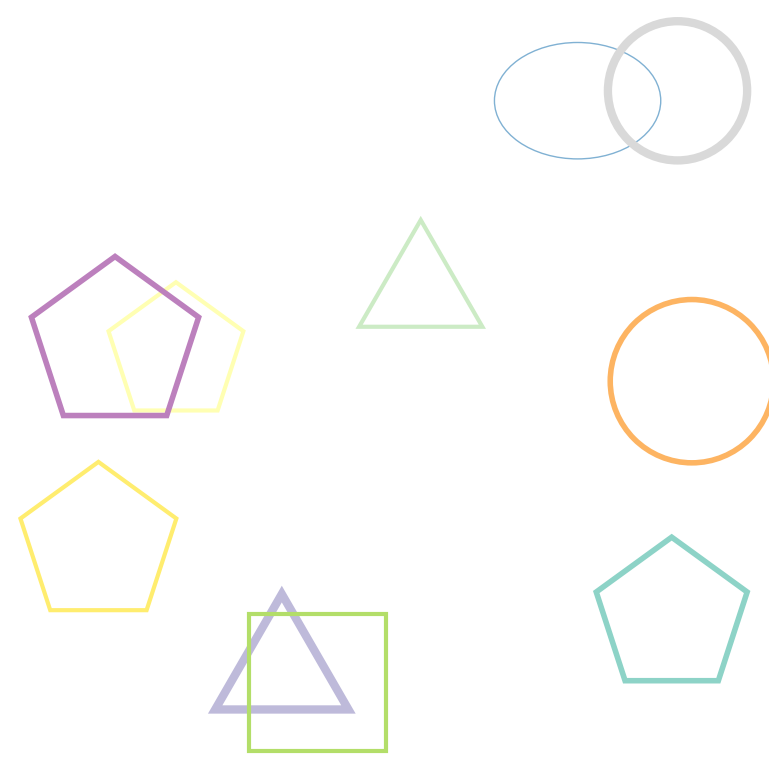[{"shape": "pentagon", "thickness": 2, "radius": 0.52, "center": [0.872, 0.199]}, {"shape": "pentagon", "thickness": 1.5, "radius": 0.46, "center": [0.229, 0.541]}, {"shape": "triangle", "thickness": 3, "radius": 0.5, "center": [0.366, 0.129]}, {"shape": "oval", "thickness": 0.5, "radius": 0.54, "center": [0.75, 0.869]}, {"shape": "circle", "thickness": 2, "radius": 0.53, "center": [0.899, 0.505]}, {"shape": "square", "thickness": 1.5, "radius": 0.45, "center": [0.412, 0.114]}, {"shape": "circle", "thickness": 3, "radius": 0.45, "center": [0.88, 0.882]}, {"shape": "pentagon", "thickness": 2, "radius": 0.57, "center": [0.149, 0.553]}, {"shape": "triangle", "thickness": 1.5, "radius": 0.46, "center": [0.546, 0.622]}, {"shape": "pentagon", "thickness": 1.5, "radius": 0.53, "center": [0.128, 0.294]}]